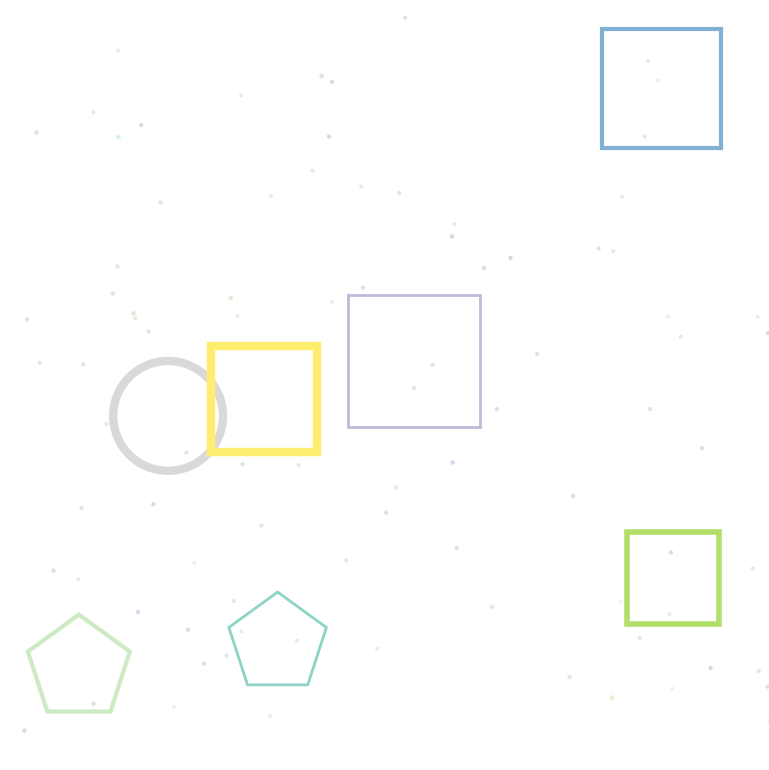[{"shape": "pentagon", "thickness": 1, "radius": 0.33, "center": [0.361, 0.165]}, {"shape": "square", "thickness": 1, "radius": 0.43, "center": [0.538, 0.531]}, {"shape": "square", "thickness": 1.5, "radius": 0.39, "center": [0.859, 0.885]}, {"shape": "square", "thickness": 2, "radius": 0.3, "center": [0.874, 0.25]}, {"shape": "circle", "thickness": 3, "radius": 0.36, "center": [0.218, 0.46]}, {"shape": "pentagon", "thickness": 1.5, "radius": 0.35, "center": [0.102, 0.132]}, {"shape": "square", "thickness": 3, "radius": 0.34, "center": [0.343, 0.482]}]